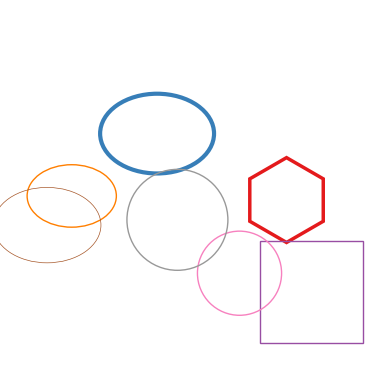[{"shape": "hexagon", "thickness": 2.5, "radius": 0.55, "center": [0.744, 0.48]}, {"shape": "oval", "thickness": 3, "radius": 0.74, "center": [0.408, 0.653]}, {"shape": "square", "thickness": 1, "radius": 0.67, "center": [0.809, 0.241]}, {"shape": "oval", "thickness": 1, "radius": 0.58, "center": [0.186, 0.491]}, {"shape": "oval", "thickness": 0.5, "radius": 0.7, "center": [0.122, 0.415]}, {"shape": "circle", "thickness": 1, "radius": 0.55, "center": [0.622, 0.29]}, {"shape": "circle", "thickness": 1, "radius": 0.66, "center": [0.461, 0.429]}]